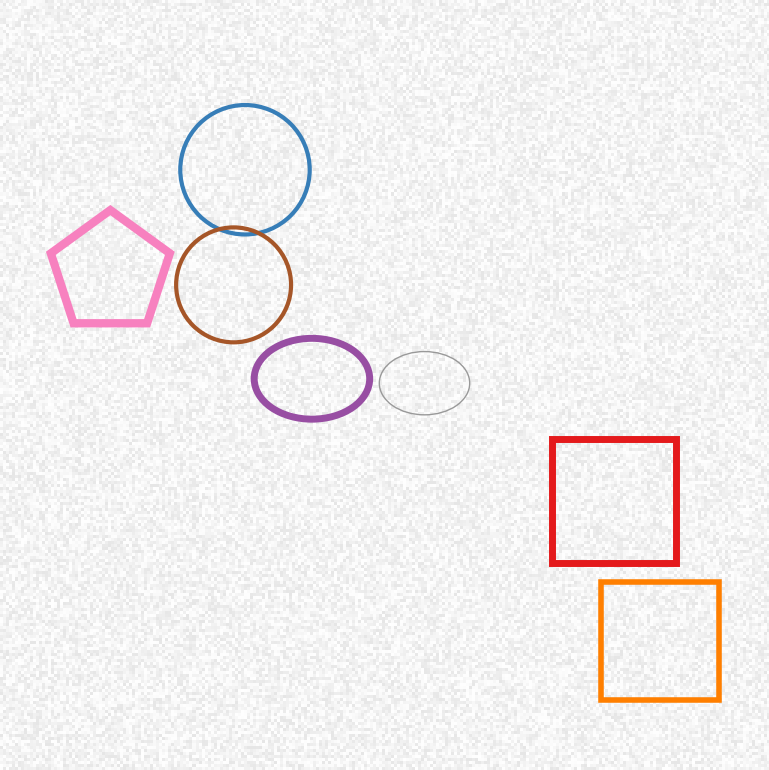[{"shape": "square", "thickness": 2.5, "radius": 0.4, "center": [0.797, 0.35]}, {"shape": "circle", "thickness": 1.5, "radius": 0.42, "center": [0.318, 0.78]}, {"shape": "oval", "thickness": 2.5, "radius": 0.37, "center": [0.405, 0.508]}, {"shape": "square", "thickness": 2, "radius": 0.38, "center": [0.858, 0.167]}, {"shape": "circle", "thickness": 1.5, "radius": 0.37, "center": [0.303, 0.63]}, {"shape": "pentagon", "thickness": 3, "radius": 0.41, "center": [0.143, 0.646]}, {"shape": "oval", "thickness": 0.5, "radius": 0.29, "center": [0.551, 0.502]}]